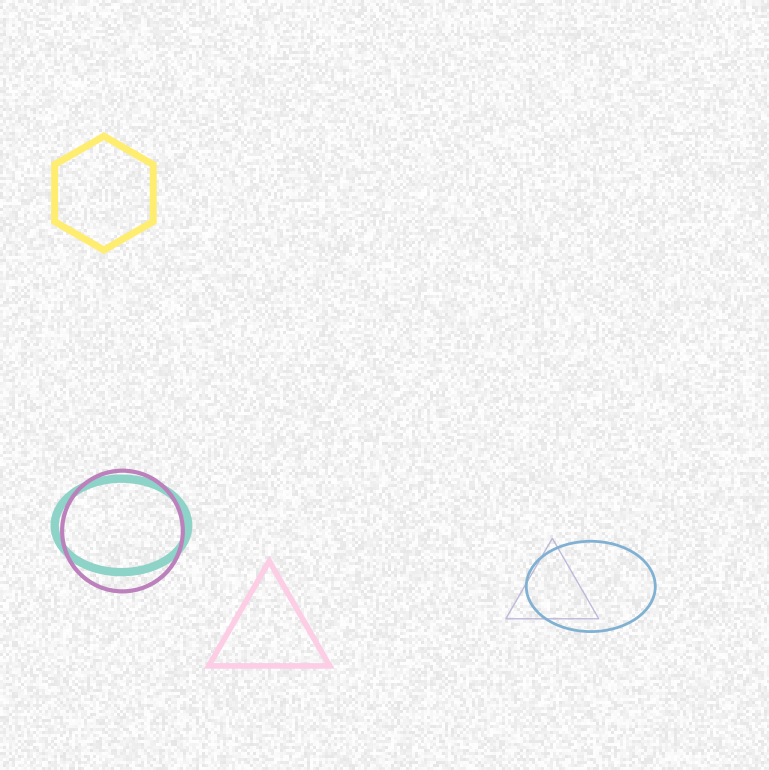[{"shape": "oval", "thickness": 3, "radius": 0.43, "center": [0.158, 0.318]}, {"shape": "triangle", "thickness": 0.5, "radius": 0.35, "center": [0.717, 0.231]}, {"shape": "oval", "thickness": 1, "radius": 0.42, "center": [0.767, 0.238]}, {"shape": "triangle", "thickness": 2, "radius": 0.45, "center": [0.35, 0.181]}, {"shape": "circle", "thickness": 1.5, "radius": 0.39, "center": [0.159, 0.31]}, {"shape": "hexagon", "thickness": 2.5, "radius": 0.37, "center": [0.135, 0.749]}]